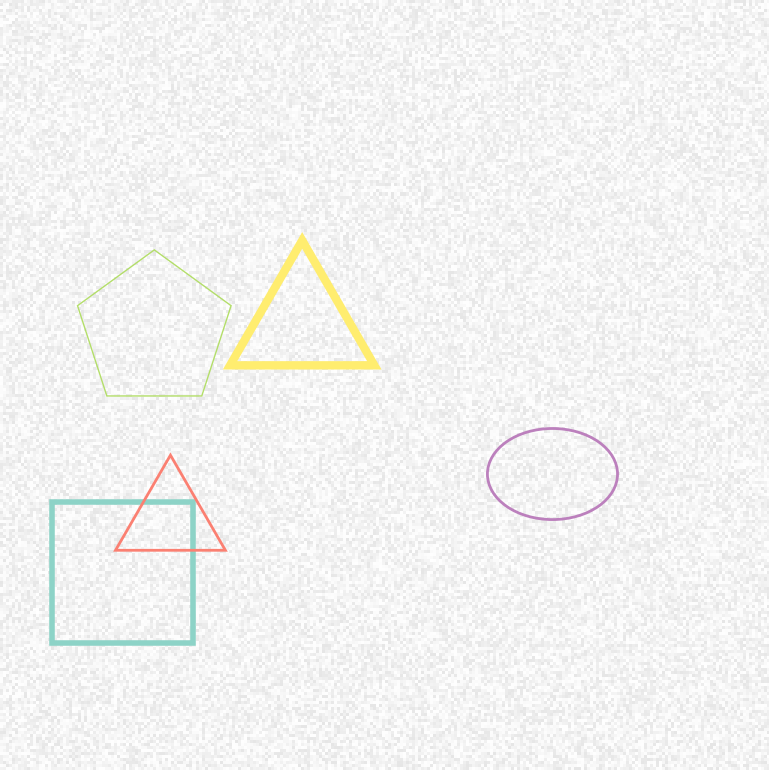[{"shape": "square", "thickness": 2, "radius": 0.46, "center": [0.159, 0.256]}, {"shape": "triangle", "thickness": 1, "radius": 0.41, "center": [0.221, 0.327]}, {"shape": "pentagon", "thickness": 0.5, "radius": 0.52, "center": [0.2, 0.571]}, {"shape": "oval", "thickness": 1, "radius": 0.42, "center": [0.717, 0.384]}, {"shape": "triangle", "thickness": 3, "radius": 0.54, "center": [0.392, 0.58]}]